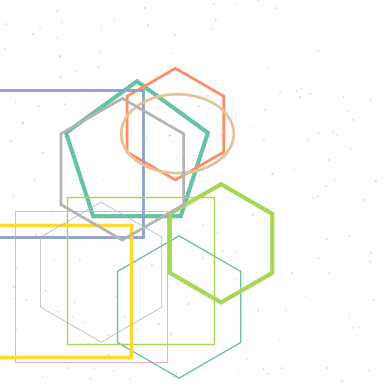[{"shape": "hexagon", "thickness": 1, "radius": 0.92, "center": [0.465, 0.203]}, {"shape": "pentagon", "thickness": 3, "radius": 0.97, "center": [0.356, 0.595]}, {"shape": "hexagon", "thickness": 2, "radius": 0.72, "center": [0.456, 0.678]}, {"shape": "square", "thickness": 2, "radius": 0.96, "center": [0.179, 0.575]}, {"shape": "square", "thickness": 0.5, "radius": 0.98, "center": [0.237, 0.256]}, {"shape": "hexagon", "thickness": 3, "radius": 0.77, "center": [0.574, 0.368]}, {"shape": "square", "thickness": 1, "radius": 0.95, "center": [0.366, 0.298]}, {"shape": "square", "thickness": 2.5, "radius": 0.86, "center": [0.168, 0.244]}, {"shape": "oval", "thickness": 2, "radius": 0.73, "center": [0.461, 0.653]}, {"shape": "hexagon", "thickness": 0.5, "radius": 0.91, "center": [0.263, 0.293]}, {"shape": "hexagon", "thickness": 2, "radius": 0.92, "center": [0.318, 0.56]}]